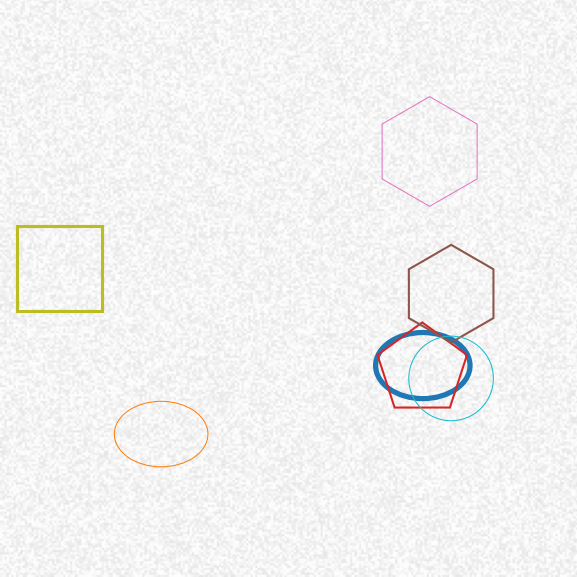[{"shape": "oval", "thickness": 2.5, "radius": 0.41, "center": [0.732, 0.366]}, {"shape": "oval", "thickness": 0.5, "radius": 0.41, "center": [0.279, 0.248]}, {"shape": "pentagon", "thickness": 1, "radius": 0.41, "center": [0.731, 0.359]}, {"shape": "hexagon", "thickness": 1, "radius": 0.42, "center": [0.781, 0.491]}, {"shape": "hexagon", "thickness": 0.5, "radius": 0.47, "center": [0.744, 0.737]}, {"shape": "square", "thickness": 1.5, "radius": 0.37, "center": [0.103, 0.534]}, {"shape": "circle", "thickness": 0.5, "radius": 0.37, "center": [0.781, 0.344]}]